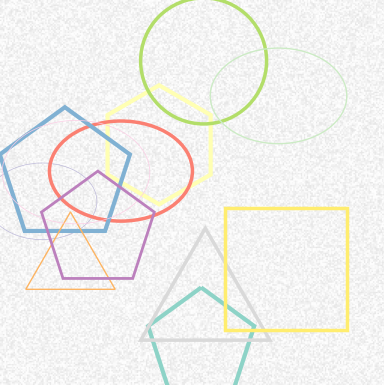[{"shape": "pentagon", "thickness": 3, "radius": 0.72, "center": [0.523, 0.108]}, {"shape": "hexagon", "thickness": 3, "radius": 0.77, "center": [0.413, 0.624]}, {"shape": "oval", "thickness": 0.5, "radius": 0.71, "center": [0.109, 0.477]}, {"shape": "oval", "thickness": 2.5, "radius": 0.93, "center": [0.314, 0.556]}, {"shape": "pentagon", "thickness": 3, "radius": 0.89, "center": [0.169, 0.544]}, {"shape": "triangle", "thickness": 1, "radius": 0.67, "center": [0.183, 0.316]}, {"shape": "circle", "thickness": 2.5, "radius": 0.82, "center": [0.529, 0.842]}, {"shape": "oval", "thickness": 0.5, "radius": 0.96, "center": [0.197, 0.553]}, {"shape": "triangle", "thickness": 2.5, "radius": 0.97, "center": [0.533, 0.213]}, {"shape": "pentagon", "thickness": 2, "radius": 0.77, "center": [0.254, 0.401]}, {"shape": "oval", "thickness": 1, "radius": 0.89, "center": [0.723, 0.751]}, {"shape": "square", "thickness": 2.5, "radius": 0.79, "center": [0.743, 0.301]}]